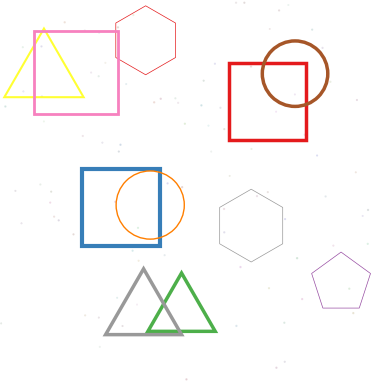[{"shape": "square", "thickness": 2.5, "radius": 0.5, "center": [0.694, 0.737]}, {"shape": "hexagon", "thickness": 0.5, "radius": 0.45, "center": [0.378, 0.895]}, {"shape": "square", "thickness": 3, "radius": 0.51, "center": [0.314, 0.461]}, {"shape": "triangle", "thickness": 2.5, "radius": 0.5, "center": [0.472, 0.19]}, {"shape": "pentagon", "thickness": 0.5, "radius": 0.4, "center": [0.886, 0.265]}, {"shape": "circle", "thickness": 1, "radius": 0.44, "center": [0.39, 0.467]}, {"shape": "triangle", "thickness": 1.5, "radius": 0.59, "center": [0.114, 0.807]}, {"shape": "circle", "thickness": 2.5, "radius": 0.43, "center": [0.766, 0.809]}, {"shape": "square", "thickness": 2, "radius": 0.54, "center": [0.197, 0.812]}, {"shape": "hexagon", "thickness": 0.5, "radius": 0.47, "center": [0.652, 0.414]}, {"shape": "triangle", "thickness": 2.5, "radius": 0.57, "center": [0.373, 0.188]}]